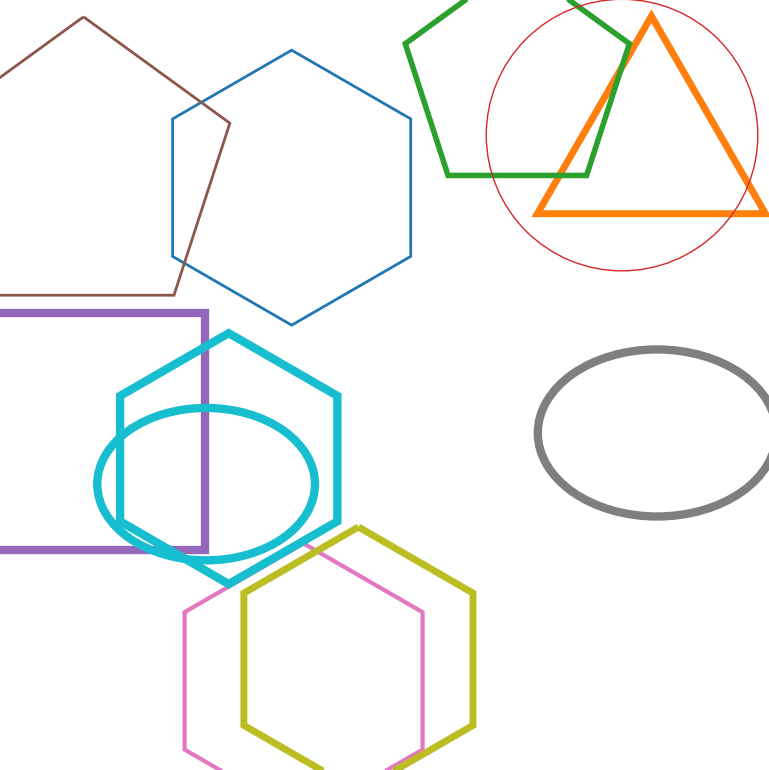[{"shape": "hexagon", "thickness": 1, "radius": 0.89, "center": [0.379, 0.756]}, {"shape": "triangle", "thickness": 2.5, "radius": 0.85, "center": [0.846, 0.808]}, {"shape": "pentagon", "thickness": 2, "radius": 0.77, "center": [0.672, 0.896]}, {"shape": "circle", "thickness": 0.5, "radius": 0.88, "center": [0.808, 0.825]}, {"shape": "square", "thickness": 3, "radius": 0.77, "center": [0.112, 0.44]}, {"shape": "pentagon", "thickness": 1, "radius": 1.0, "center": [0.108, 0.778]}, {"shape": "hexagon", "thickness": 1.5, "radius": 0.89, "center": [0.394, 0.116]}, {"shape": "oval", "thickness": 3, "radius": 0.77, "center": [0.853, 0.438]}, {"shape": "hexagon", "thickness": 2.5, "radius": 0.86, "center": [0.465, 0.144]}, {"shape": "hexagon", "thickness": 3, "radius": 0.81, "center": [0.297, 0.404]}, {"shape": "oval", "thickness": 3, "radius": 0.71, "center": [0.268, 0.371]}]